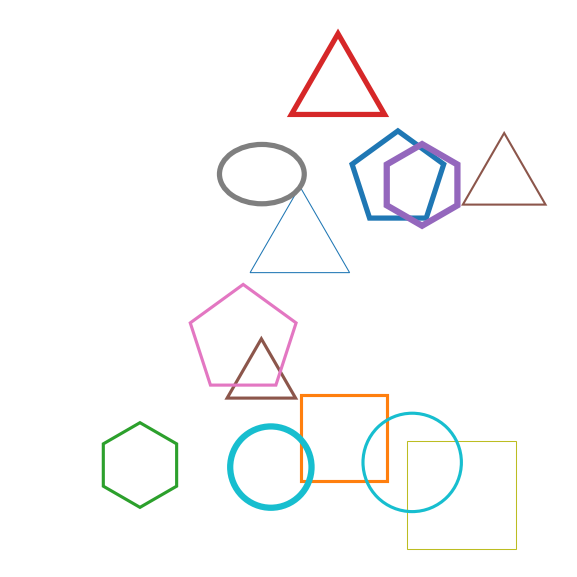[{"shape": "pentagon", "thickness": 2.5, "radius": 0.42, "center": [0.689, 0.689]}, {"shape": "triangle", "thickness": 0.5, "radius": 0.5, "center": [0.519, 0.577]}, {"shape": "square", "thickness": 1.5, "radius": 0.37, "center": [0.595, 0.24]}, {"shape": "hexagon", "thickness": 1.5, "radius": 0.37, "center": [0.242, 0.194]}, {"shape": "triangle", "thickness": 2.5, "radius": 0.47, "center": [0.585, 0.848]}, {"shape": "hexagon", "thickness": 3, "radius": 0.35, "center": [0.731, 0.679]}, {"shape": "triangle", "thickness": 1, "radius": 0.41, "center": [0.873, 0.686]}, {"shape": "triangle", "thickness": 1.5, "radius": 0.34, "center": [0.453, 0.344]}, {"shape": "pentagon", "thickness": 1.5, "radius": 0.48, "center": [0.421, 0.41]}, {"shape": "oval", "thickness": 2.5, "radius": 0.37, "center": [0.453, 0.698]}, {"shape": "square", "thickness": 0.5, "radius": 0.47, "center": [0.799, 0.142]}, {"shape": "circle", "thickness": 3, "radius": 0.35, "center": [0.469, 0.19]}, {"shape": "circle", "thickness": 1.5, "radius": 0.43, "center": [0.714, 0.198]}]